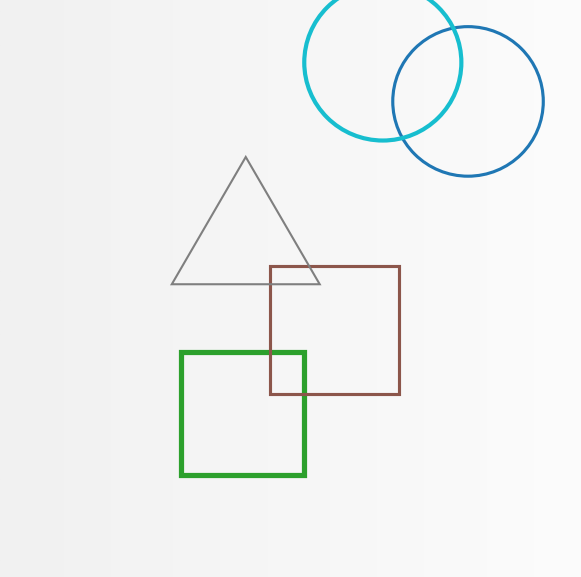[{"shape": "circle", "thickness": 1.5, "radius": 0.65, "center": [0.805, 0.824]}, {"shape": "square", "thickness": 2.5, "radius": 0.53, "center": [0.418, 0.283]}, {"shape": "square", "thickness": 1.5, "radius": 0.55, "center": [0.575, 0.428]}, {"shape": "triangle", "thickness": 1, "radius": 0.73, "center": [0.423, 0.58]}, {"shape": "circle", "thickness": 2, "radius": 0.68, "center": [0.659, 0.891]}]